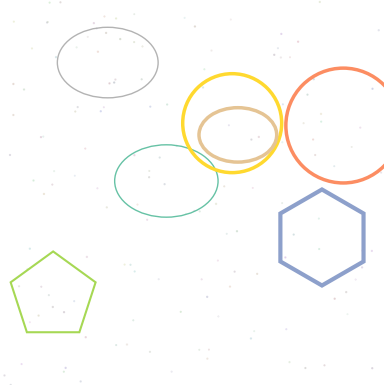[{"shape": "oval", "thickness": 1, "radius": 0.67, "center": [0.432, 0.53]}, {"shape": "circle", "thickness": 2.5, "radius": 0.75, "center": [0.892, 0.674]}, {"shape": "hexagon", "thickness": 3, "radius": 0.62, "center": [0.836, 0.383]}, {"shape": "pentagon", "thickness": 1.5, "radius": 0.58, "center": [0.138, 0.231]}, {"shape": "circle", "thickness": 2.5, "radius": 0.64, "center": [0.603, 0.68]}, {"shape": "oval", "thickness": 2.5, "radius": 0.5, "center": [0.618, 0.65]}, {"shape": "oval", "thickness": 1, "radius": 0.65, "center": [0.28, 0.838]}]